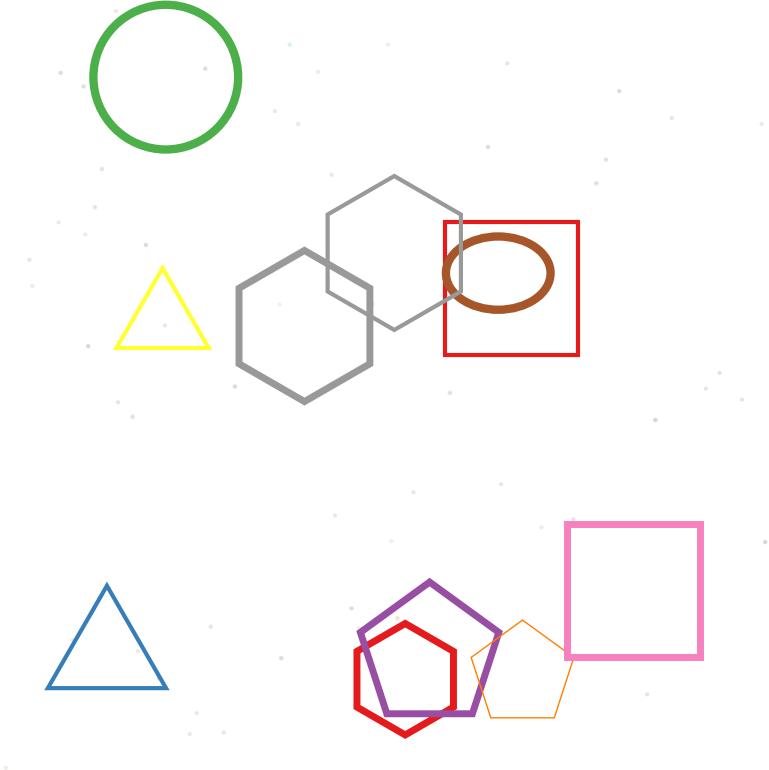[{"shape": "square", "thickness": 1.5, "radius": 0.43, "center": [0.664, 0.625]}, {"shape": "hexagon", "thickness": 2.5, "radius": 0.36, "center": [0.526, 0.118]}, {"shape": "triangle", "thickness": 1.5, "radius": 0.44, "center": [0.139, 0.151]}, {"shape": "circle", "thickness": 3, "radius": 0.47, "center": [0.215, 0.9]}, {"shape": "pentagon", "thickness": 2.5, "radius": 0.47, "center": [0.558, 0.15]}, {"shape": "pentagon", "thickness": 0.5, "radius": 0.35, "center": [0.679, 0.125]}, {"shape": "triangle", "thickness": 1.5, "radius": 0.35, "center": [0.211, 0.583]}, {"shape": "oval", "thickness": 3, "radius": 0.34, "center": [0.647, 0.645]}, {"shape": "square", "thickness": 2.5, "radius": 0.43, "center": [0.823, 0.233]}, {"shape": "hexagon", "thickness": 1.5, "radius": 0.5, "center": [0.512, 0.671]}, {"shape": "hexagon", "thickness": 2.5, "radius": 0.49, "center": [0.395, 0.577]}]